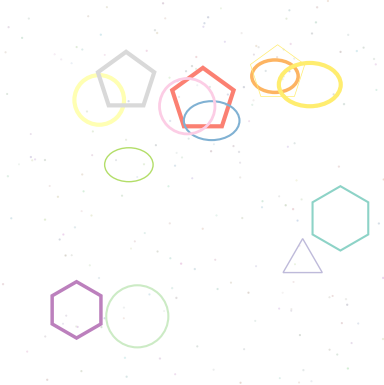[{"shape": "hexagon", "thickness": 1.5, "radius": 0.42, "center": [0.884, 0.433]}, {"shape": "circle", "thickness": 3, "radius": 0.32, "center": [0.258, 0.74]}, {"shape": "triangle", "thickness": 1, "radius": 0.29, "center": [0.786, 0.321]}, {"shape": "pentagon", "thickness": 3, "radius": 0.42, "center": [0.527, 0.74]}, {"shape": "oval", "thickness": 1.5, "radius": 0.36, "center": [0.55, 0.687]}, {"shape": "oval", "thickness": 2.5, "radius": 0.3, "center": [0.714, 0.802]}, {"shape": "oval", "thickness": 1, "radius": 0.31, "center": [0.335, 0.572]}, {"shape": "circle", "thickness": 2, "radius": 0.36, "center": [0.486, 0.724]}, {"shape": "pentagon", "thickness": 3, "radius": 0.38, "center": [0.327, 0.789]}, {"shape": "hexagon", "thickness": 2.5, "radius": 0.37, "center": [0.199, 0.195]}, {"shape": "circle", "thickness": 1.5, "radius": 0.4, "center": [0.357, 0.178]}, {"shape": "oval", "thickness": 3, "radius": 0.4, "center": [0.805, 0.78]}, {"shape": "pentagon", "thickness": 0.5, "radius": 0.37, "center": [0.721, 0.81]}]